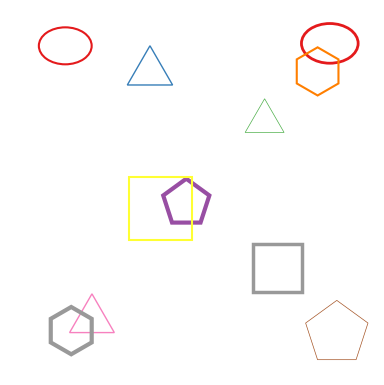[{"shape": "oval", "thickness": 1.5, "radius": 0.34, "center": [0.17, 0.881]}, {"shape": "oval", "thickness": 2, "radius": 0.37, "center": [0.857, 0.887]}, {"shape": "triangle", "thickness": 1, "radius": 0.34, "center": [0.389, 0.813]}, {"shape": "triangle", "thickness": 0.5, "radius": 0.29, "center": [0.687, 0.685]}, {"shape": "pentagon", "thickness": 3, "radius": 0.31, "center": [0.484, 0.473]}, {"shape": "hexagon", "thickness": 1.5, "radius": 0.31, "center": [0.825, 0.815]}, {"shape": "square", "thickness": 1.5, "radius": 0.41, "center": [0.416, 0.459]}, {"shape": "pentagon", "thickness": 0.5, "radius": 0.43, "center": [0.875, 0.135]}, {"shape": "triangle", "thickness": 1, "radius": 0.34, "center": [0.239, 0.17]}, {"shape": "square", "thickness": 2.5, "radius": 0.32, "center": [0.72, 0.304]}, {"shape": "hexagon", "thickness": 3, "radius": 0.31, "center": [0.185, 0.141]}]